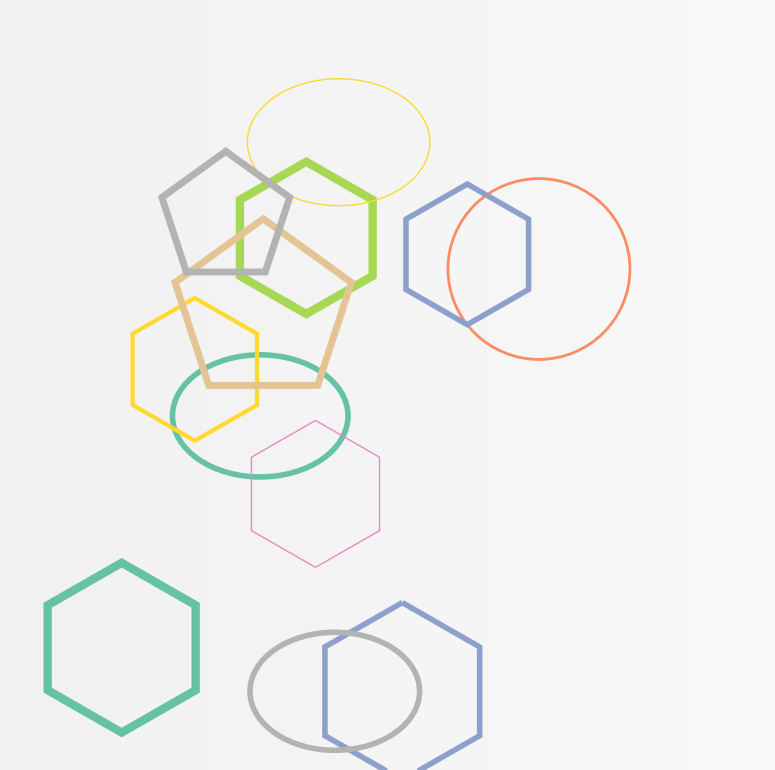[{"shape": "oval", "thickness": 2, "radius": 0.57, "center": [0.336, 0.46]}, {"shape": "hexagon", "thickness": 3, "radius": 0.55, "center": [0.157, 0.159]}, {"shape": "circle", "thickness": 1, "radius": 0.59, "center": [0.695, 0.651]}, {"shape": "hexagon", "thickness": 2, "radius": 0.46, "center": [0.603, 0.67]}, {"shape": "hexagon", "thickness": 2, "radius": 0.58, "center": [0.519, 0.102]}, {"shape": "hexagon", "thickness": 0.5, "radius": 0.48, "center": [0.407, 0.359]}, {"shape": "hexagon", "thickness": 3, "radius": 0.49, "center": [0.395, 0.691]}, {"shape": "hexagon", "thickness": 1.5, "radius": 0.46, "center": [0.251, 0.52]}, {"shape": "oval", "thickness": 0.5, "radius": 0.59, "center": [0.437, 0.815]}, {"shape": "pentagon", "thickness": 2.5, "radius": 0.6, "center": [0.34, 0.596]}, {"shape": "pentagon", "thickness": 2.5, "radius": 0.43, "center": [0.291, 0.717]}, {"shape": "oval", "thickness": 2, "radius": 0.55, "center": [0.432, 0.102]}]